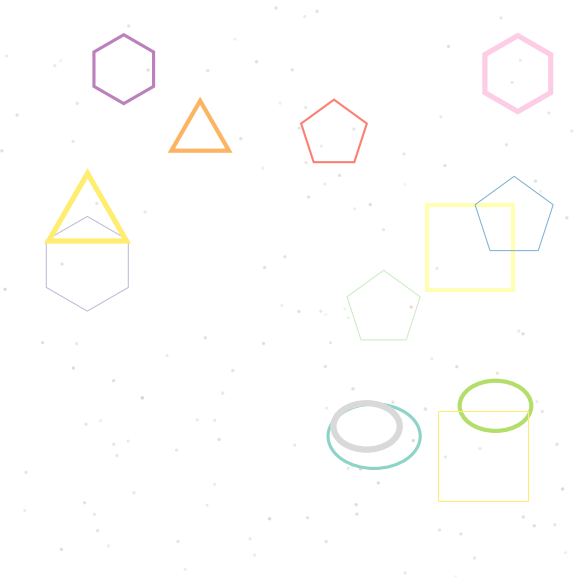[{"shape": "oval", "thickness": 1.5, "radius": 0.4, "center": [0.648, 0.244]}, {"shape": "square", "thickness": 2, "radius": 0.37, "center": [0.814, 0.571]}, {"shape": "hexagon", "thickness": 0.5, "radius": 0.41, "center": [0.151, 0.542]}, {"shape": "pentagon", "thickness": 1, "radius": 0.3, "center": [0.578, 0.767]}, {"shape": "pentagon", "thickness": 0.5, "radius": 0.36, "center": [0.89, 0.623]}, {"shape": "triangle", "thickness": 2, "radius": 0.29, "center": [0.347, 0.767]}, {"shape": "oval", "thickness": 2, "radius": 0.31, "center": [0.858, 0.296]}, {"shape": "hexagon", "thickness": 2.5, "radius": 0.33, "center": [0.897, 0.872]}, {"shape": "oval", "thickness": 3, "radius": 0.29, "center": [0.635, 0.261]}, {"shape": "hexagon", "thickness": 1.5, "radius": 0.3, "center": [0.214, 0.879]}, {"shape": "pentagon", "thickness": 0.5, "radius": 0.33, "center": [0.664, 0.465]}, {"shape": "triangle", "thickness": 2.5, "radius": 0.39, "center": [0.152, 0.621]}, {"shape": "square", "thickness": 0.5, "radius": 0.39, "center": [0.836, 0.21]}]